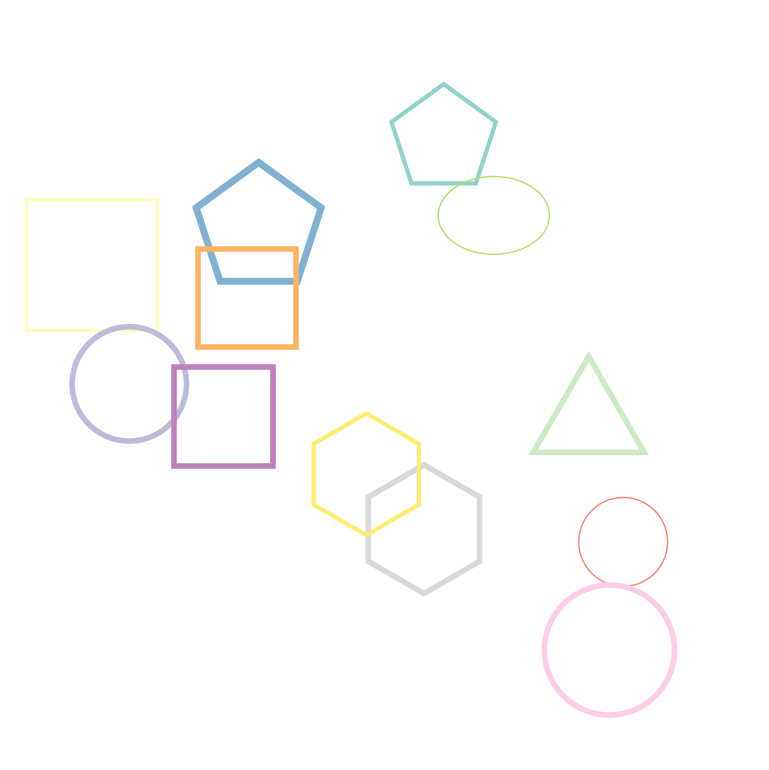[{"shape": "pentagon", "thickness": 1.5, "radius": 0.36, "center": [0.576, 0.82]}, {"shape": "square", "thickness": 1, "radius": 0.43, "center": [0.119, 0.657]}, {"shape": "circle", "thickness": 2, "radius": 0.37, "center": [0.168, 0.501]}, {"shape": "circle", "thickness": 0.5, "radius": 0.29, "center": [0.809, 0.296]}, {"shape": "pentagon", "thickness": 2.5, "radius": 0.43, "center": [0.336, 0.704]}, {"shape": "square", "thickness": 2, "radius": 0.32, "center": [0.321, 0.613]}, {"shape": "oval", "thickness": 0.5, "radius": 0.36, "center": [0.641, 0.72]}, {"shape": "circle", "thickness": 2, "radius": 0.42, "center": [0.791, 0.156]}, {"shape": "hexagon", "thickness": 2, "radius": 0.42, "center": [0.551, 0.313]}, {"shape": "square", "thickness": 2, "radius": 0.32, "center": [0.29, 0.459]}, {"shape": "triangle", "thickness": 2, "radius": 0.42, "center": [0.765, 0.454]}, {"shape": "hexagon", "thickness": 1.5, "radius": 0.39, "center": [0.476, 0.384]}]